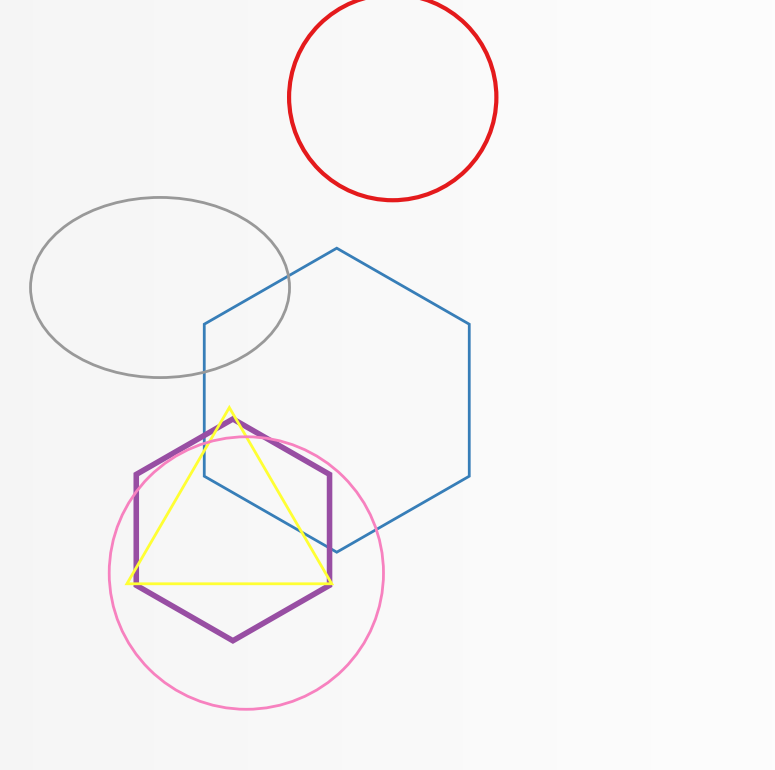[{"shape": "circle", "thickness": 1.5, "radius": 0.67, "center": [0.507, 0.874]}, {"shape": "hexagon", "thickness": 1, "radius": 0.99, "center": [0.435, 0.48]}, {"shape": "hexagon", "thickness": 2, "radius": 0.72, "center": [0.301, 0.312]}, {"shape": "triangle", "thickness": 1, "radius": 0.76, "center": [0.296, 0.318]}, {"shape": "circle", "thickness": 1, "radius": 0.88, "center": [0.318, 0.256]}, {"shape": "oval", "thickness": 1, "radius": 0.84, "center": [0.206, 0.627]}]